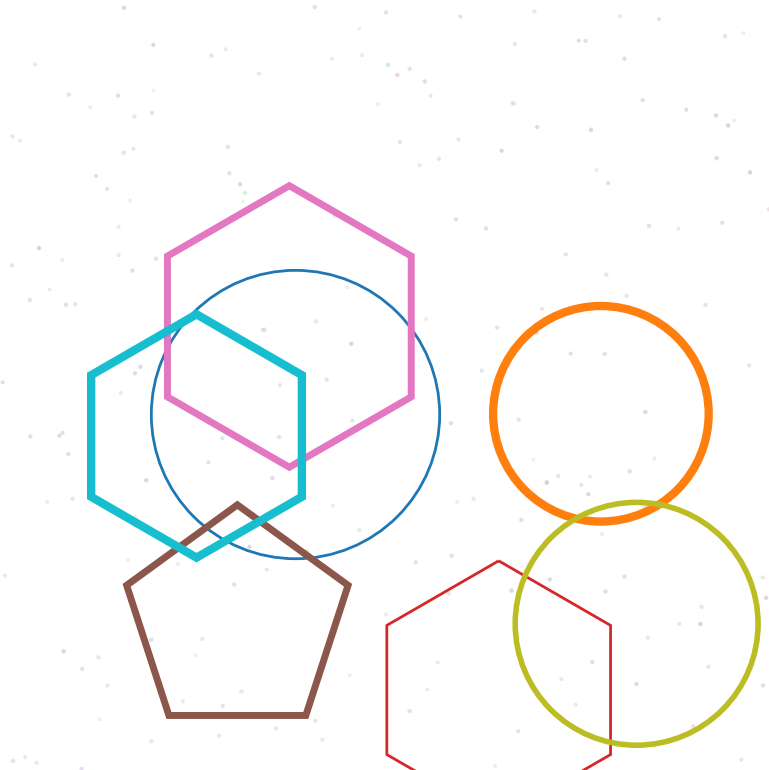[{"shape": "circle", "thickness": 1, "radius": 0.94, "center": [0.384, 0.462]}, {"shape": "circle", "thickness": 3, "radius": 0.7, "center": [0.78, 0.463]}, {"shape": "hexagon", "thickness": 1, "radius": 0.84, "center": [0.648, 0.104]}, {"shape": "pentagon", "thickness": 2.5, "radius": 0.76, "center": [0.308, 0.193]}, {"shape": "hexagon", "thickness": 2.5, "radius": 0.91, "center": [0.376, 0.576]}, {"shape": "circle", "thickness": 2, "radius": 0.79, "center": [0.827, 0.19]}, {"shape": "hexagon", "thickness": 3, "radius": 0.79, "center": [0.255, 0.434]}]